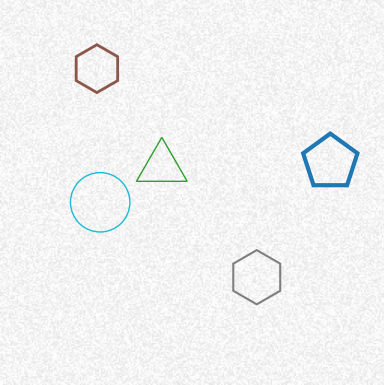[{"shape": "pentagon", "thickness": 3, "radius": 0.37, "center": [0.858, 0.579]}, {"shape": "triangle", "thickness": 1, "radius": 0.38, "center": [0.42, 0.567]}, {"shape": "hexagon", "thickness": 2, "radius": 0.31, "center": [0.252, 0.822]}, {"shape": "hexagon", "thickness": 1.5, "radius": 0.35, "center": [0.667, 0.28]}, {"shape": "circle", "thickness": 1, "radius": 0.39, "center": [0.26, 0.475]}]